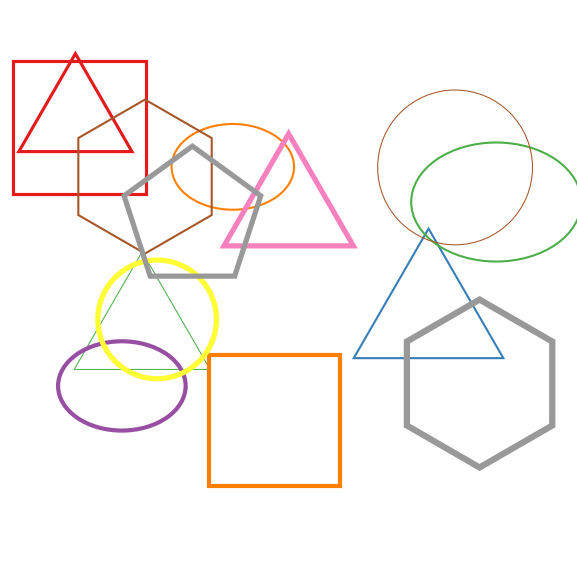[{"shape": "triangle", "thickness": 1.5, "radius": 0.57, "center": [0.131, 0.793]}, {"shape": "square", "thickness": 1.5, "radius": 0.58, "center": [0.138, 0.779]}, {"shape": "triangle", "thickness": 1, "radius": 0.75, "center": [0.742, 0.454]}, {"shape": "triangle", "thickness": 0.5, "radius": 0.68, "center": [0.246, 0.427]}, {"shape": "oval", "thickness": 1, "radius": 0.74, "center": [0.859, 0.649]}, {"shape": "oval", "thickness": 2, "radius": 0.55, "center": [0.211, 0.331]}, {"shape": "square", "thickness": 2, "radius": 0.57, "center": [0.475, 0.271]}, {"shape": "oval", "thickness": 1, "radius": 0.53, "center": [0.403, 0.71]}, {"shape": "circle", "thickness": 2.5, "radius": 0.51, "center": [0.272, 0.446]}, {"shape": "hexagon", "thickness": 1, "radius": 0.67, "center": [0.251, 0.693]}, {"shape": "circle", "thickness": 0.5, "radius": 0.67, "center": [0.788, 0.709]}, {"shape": "triangle", "thickness": 2.5, "radius": 0.65, "center": [0.5, 0.638]}, {"shape": "pentagon", "thickness": 2.5, "radius": 0.62, "center": [0.333, 0.622]}, {"shape": "hexagon", "thickness": 3, "radius": 0.73, "center": [0.83, 0.335]}]